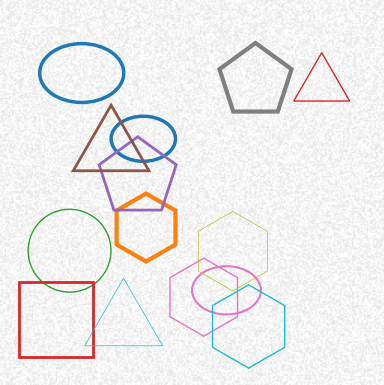[{"shape": "oval", "thickness": 2.5, "radius": 0.55, "center": [0.212, 0.81]}, {"shape": "oval", "thickness": 2.5, "radius": 0.42, "center": [0.372, 0.64]}, {"shape": "hexagon", "thickness": 3, "radius": 0.44, "center": [0.379, 0.409]}, {"shape": "circle", "thickness": 1, "radius": 0.54, "center": [0.181, 0.349]}, {"shape": "triangle", "thickness": 1, "radius": 0.42, "center": [0.836, 0.779]}, {"shape": "square", "thickness": 2, "radius": 0.49, "center": [0.145, 0.171]}, {"shape": "pentagon", "thickness": 2, "radius": 0.53, "center": [0.358, 0.539]}, {"shape": "triangle", "thickness": 2, "radius": 0.57, "center": [0.289, 0.613]}, {"shape": "hexagon", "thickness": 1, "radius": 0.51, "center": [0.529, 0.228]}, {"shape": "oval", "thickness": 1.5, "radius": 0.45, "center": [0.588, 0.246]}, {"shape": "pentagon", "thickness": 3, "radius": 0.49, "center": [0.664, 0.79]}, {"shape": "hexagon", "thickness": 0.5, "radius": 0.52, "center": [0.605, 0.348]}, {"shape": "hexagon", "thickness": 1, "radius": 0.54, "center": [0.646, 0.152]}, {"shape": "triangle", "thickness": 0.5, "radius": 0.59, "center": [0.321, 0.16]}]